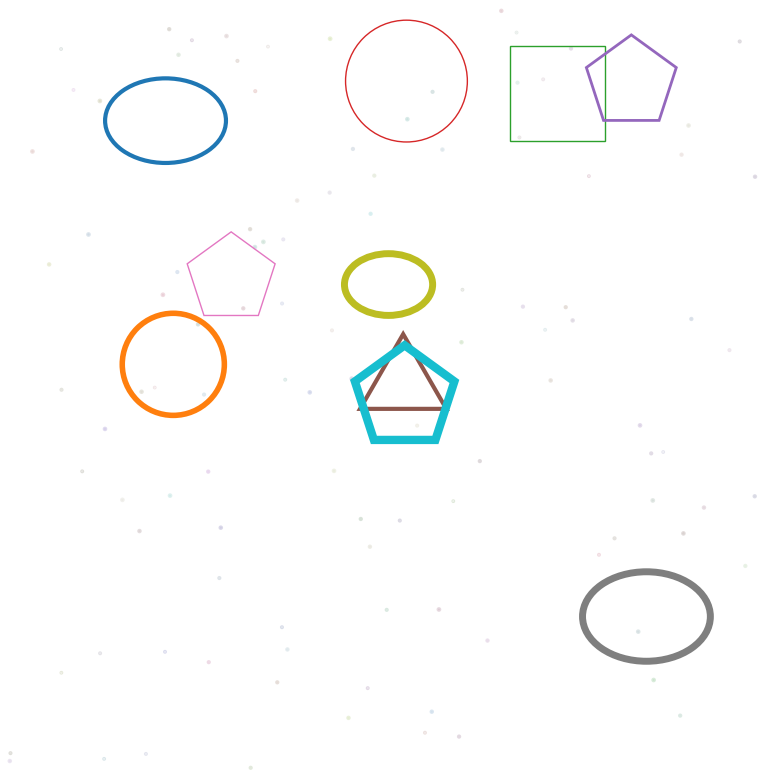[{"shape": "oval", "thickness": 1.5, "radius": 0.39, "center": [0.215, 0.843]}, {"shape": "circle", "thickness": 2, "radius": 0.33, "center": [0.225, 0.527]}, {"shape": "square", "thickness": 0.5, "radius": 0.31, "center": [0.724, 0.879]}, {"shape": "circle", "thickness": 0.5, "radius": 0.4, "center": [0.528, 0.895]}, {"shape": "pentagon", "thickness": 1, "radius": 0.31, "center": [0.82, 0.893]}, {"shape": "triangle", "thickness": 1.5, "radius": 0.32, "center": [0.524, 0.501]}, {"shape": "pentagon", "thickness": 0.5, "radius": 0.3, "center": [0.3, 0.639]}, {"shape": "oval", "thickness": 2.5, "radius": 0.42, "center": [0.84, 0.199]}, {"shape": "oval", "thickness": 2.5, "radius": 0.29, "center": [0.505, 0.63]}, {"shape": "pentagon", "thickness": 3, "radius": 0.34, "center": [0.526, 0.484]}]